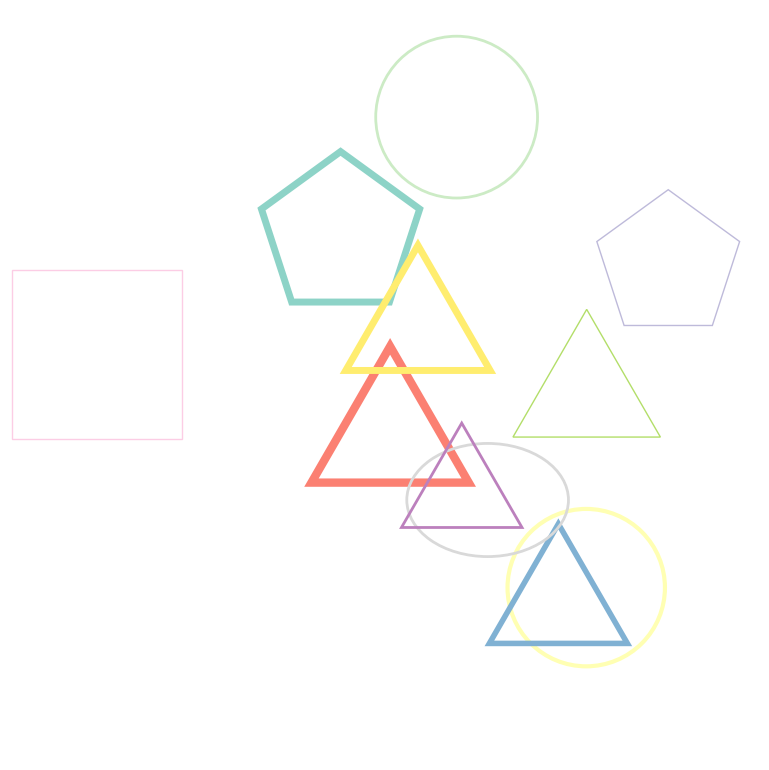[{"shape": "pentagon", "thickness": 2.5, "radius": 0.54, "center": [0.442, 0.695]}, {"shape": "circle", "thickness": 1.5, "radius": 0.51, "center": [0.761, 0.237]}, {"shape": "pentagon", "thickness": 0.5, "radius": 0.49, "center": [0.868, 0.656]}, {"shape": "triangle", "thickness": 3, "radius": 0.59, "center": [0.507, 0.432]}, {"shape": "triangle", "thickness": 2, "radius": 0.52, "center": [0.725, 0.216]}, {"shape": "triangle", "thickness": 0.5, "radius": 0.55, "center": [0.762, 0.488]}, {"shape": "square", "thickness": 0.5, "radius": 0.55, "center": [0.126, 0.539]}, {"shape": "oval", "thickness": 1, "radius": 0.52, "center": [0.633, 0.351]}, {"shape": "triangle", "thickness": 1, "radius": 0.45, "center": [0.6, 0.36]}, {"shape": "circle", "thickness": 1, "radius": 0.53, "center": [0.593, 0.848]}, {"shape": "triangle", "thickness": 2.5, "radius": 0.54, "center": [0.543, 0.573]}]